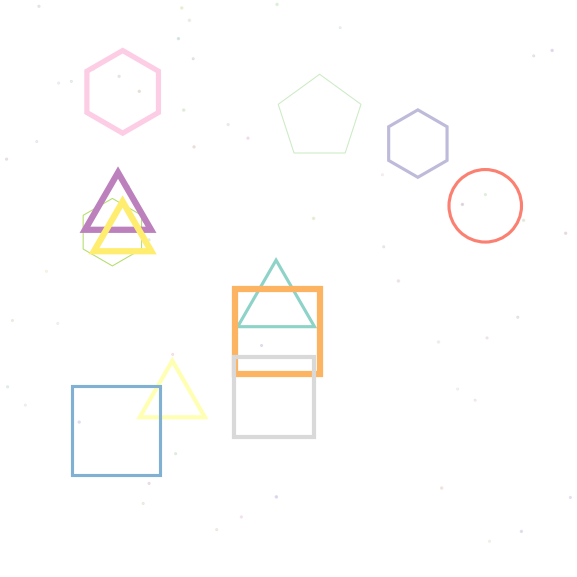[{"shape": "triangle", "thickness": 1.5, "radius": 0.38, "center": [0.478, 0.472]}, {"shape": "triangle", "thickness": 2, "radius": 0.33, "center": [0.298, 0.309]}, {"shape": "hexagon", "thickness": 1.5, "radius": 0.29, "center": [0.724, 0.751]}, {"shape": "circle", "thickness": 1.5, "radius": 0.31, "center": [0.84, 0.643]}, {"shape": "square", "thickness": 1.5, "radius": 0.38, "center": [0.201, 0.253]}, {"shape": "square", "thickness": 3, "radius": 0.37, "center": [0.48, 0.425]}, {"shape": "hexagon", "thickness": 0.5, "radius": 0.29, "center": [0.195, 0.597]}, {"shape": "hexagon", "thickness": 2.5, "radius": 0.36, "center": [0.212, 0.84]}, {"shape": "square", "thickness": 2, "radius": 0.35, "center": [0.475, 0.311]}, {"shape": "triangle", "thickness": 3, "radius": 0.33, "center": [0.204, 0.634]}, {"shape": "pentagon", "thickness": 0.5, "radius": 0.38, "center": [0.553, 0.795]}, {"shape": "triangle", "thickness": 3, "radius": 0.29, "center": [0.212, 0.593]}]